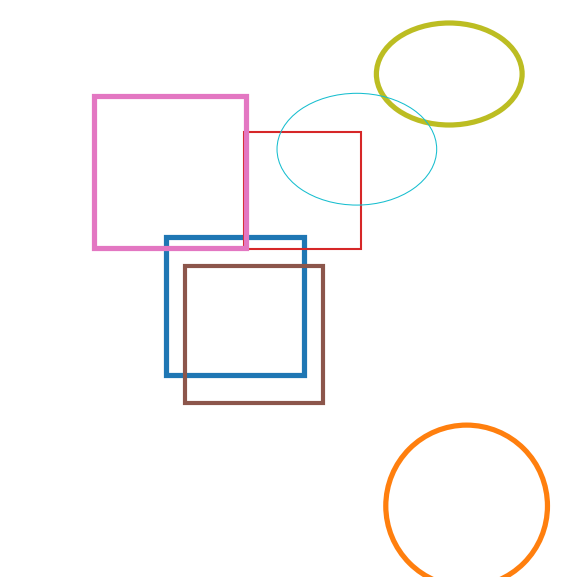[{"shape": "square", "thickness": 2.5, "radius": 0.6, "center": [0.406, 0.469]}, {"shape": "circle", "thickness": 2.5, "radius": 0.7, "center": [0.808, 0.123]}, {"shape": "square", "thickness": 1, "radius": 0.51, "center": [0.523, 0.669]}, {"shape": "square", "thickness": 2, "radius": 0.59, "center": [0.44, 0.42]}, {"shape": "square", "thickness": 2.5, "radius": 0.66, "center": [0.294, 0.701]}, {"shape": "oval", "thickness": 2.5, "radius": 0.63, "center": [0.778, 0.871]}, {"shape": "oval", "thickness": 0.5, "radius": 0.69, "center": [0.618, 0.741]}]